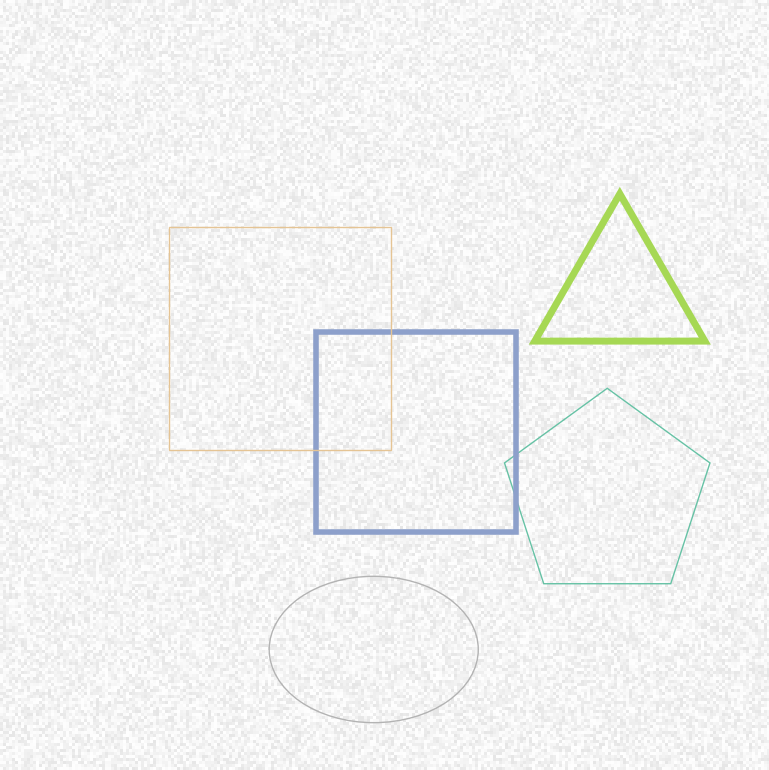[{"shape": "pentagon", "thickness": 0.5, "radius": 0.7, "center": [0.789, 0.355]}, {"shape": "square", "thickness": 2, "radius": 0.65, "center": [0.54, 0.439]}, {"shape": "triangle", "thickness": 2.5, "radius": 0.64, "center": [0.805, 0.621]}, {"shape": "square", "thickness": 0.5, "radius": 0.72, "center": [0.364, 0.561]}, {"shape": "oval", "thickness": 0.5, "radius": 0.68, "center": [0.485, 0.157]}]